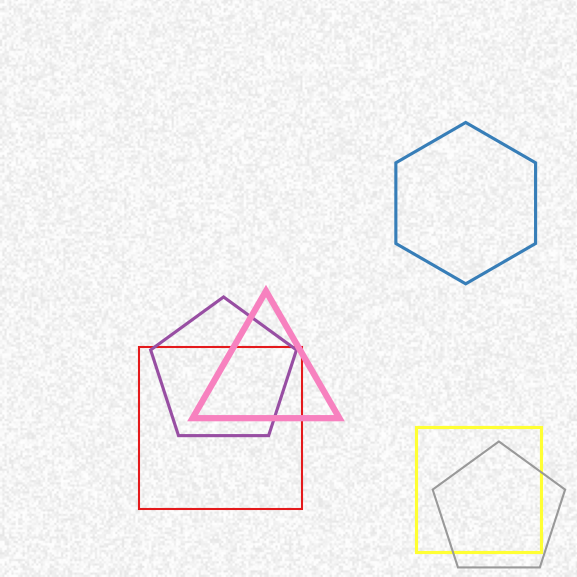[{"shape": "square", "thickness": 1, "radius": 0.7, "center": [0.382, 0.258]}, {"shape": "hexagon", "thickness": 1.5, "radius": 0.7, "center": [0.806, 0.647]}, {"shape": "pentagon", "thickness": 1.5, "radius": 0.66, "center": [0.387, 0.352]}, {"shape": "square", "thickness": 1.5, "radius": 0.54, "center": [0.829, 0.151]}, {"shape": "triangle", "thickness": 3, "radius": 0.73, "center": [0.461, 0.348]}, {"shape": "pentagon", "thickness": 1, "radius": 0.6, "center": [0.864, 0.114]}]